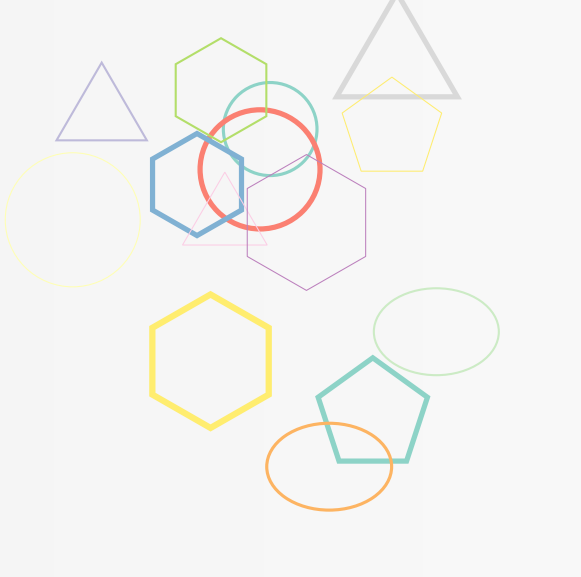[{"shape": "circle", "thickness": 1.5, "radius": 0.4, "center": [0.465, 0.776]}, {"shape": "pentagon", "thickness": 2.5, "radius": 0.49, "center": [0.641, 0.281]}, {"shape": "circle", "thickness": 0.5, "radius": 0.58, "center": [0.125, 0.619]}, {"shape": "triangle", "thickness": 1, "radius": 0.45, "center": [0.175, 0.801]}, {"shape": "circle", "thickness": 2.5, "radius": 0.52, "center": [0.447, 0.706]}, {"shape": "hexagon", "thickness": 2.5, "radius": 0.44, "center": [0.339, 0.68]}, {"shape": "oval", "thickness": 1.5, "radius": 0.54, "center": [0.566, 0.191]}, {"shape": "hexagon", "thickness": 1, "radius": 0.45, "center": [0.38, 0.843]}, {"shape": "triangle", "thickness": 0.5, "radius": 0.42, "center": [0.387, 0.617]}, {"shape": "triangle", "thickness": 2.5, "radius": 0.6, "center": [0.683, 0.891]}, {"shape": "hexagon", "thickness": 0.5, "radius": 0.59, "center": [0.527, 0.614]}, {"shape": "oval", "thickness": 1, "radius": 0.54, "center": [0.751, 0.425]}, {"shape": "pentagon", "thickness": 0.5, "radius": 0.45, "center": [0.674, 0.776]}, {"shape": "hexagon", "thickness": 3, "radius": 0.58, "center": [0.362, 0.374]}]